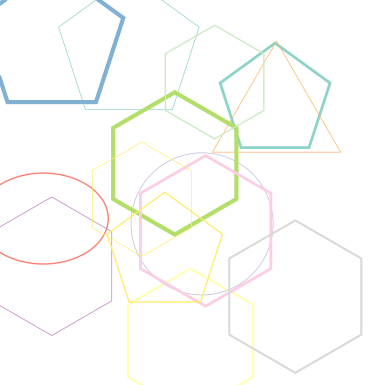[{"shape": "pentagon", "thickness": 0.5, "radius": 0.96, "center": [0.335, 0.87]}, {"shape": "pentagon", "thickness": 2, "radius": 0.75, "center": [0.714, 0.738]}, {"shape": "hexagon", "thickness": 1.5, "radius": 0.94, "center": [0.495, 0.115]}, {"shape": "circle", "thickness": 0.5, "radius": 0.92, "center": [0.525, 0.418]}, {"shape": "oval", "thickness": 1, "radius": 0.84, "center": [0.113, 0.432]}, {"shape": "pentagon", "thickness": 3, "radius": 0.98, "center": [0.134, 0.893]}, {"shape": "triangle", "thickness": 0.5, "radius": 0.96, "center": [0.718, 0.701]}, {"shape": "hexagon", "thickness": 3, "radius": 0.92, "center": [0.454, 0.576]}, {"shape": "hexagon", "thickness": 2, "radius": 0.98, "center": [0.534, 0.4]}, {"shape": "hexagon", "thickness": 1.5, "radius": 0.99, "center": [0.767, 0.23]}, {"shape": "hexagon", "thickness": 0.5, "radius": 0.9, "center": [0.134, 0.308]}, {"shape": "hexagon", "thickness": 1, "radius": 0.74, "center": [0.557, 0.787]}, {"shape": "pentagon", "thickness": 1, "radius": 0.79, "center": [0.428, 0.343]}, {"shape": "hexagon", "thickness": 0.5, "radius": 0.74, "center": [0.368, 0.483]}]